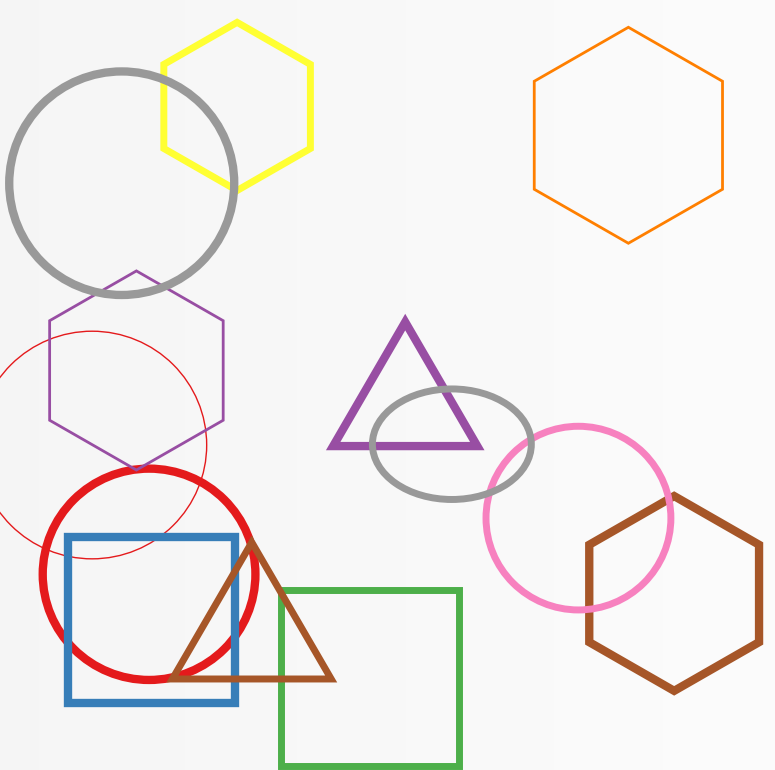[{"shape": "circle", "thickness": 0.5, "radius": 0.74, "center": [0.119, 0.422]}, {"shape": "circle", "thickness": 3, "radius": 0.69, "center": [0.192, 0.254]}, {"shape": "square", "thickness": 3, "radius": 0.54, "center": [0.196, 0.195]}, {"shape": "square", "thickness": 2.5, "radius": 0.57, "center": [0.478, 0.12]}, {"shape": "triangle", "thickness": 3, "radius": 0.54, "center": [0.523, 0.474]}, {"shape": "hexagon", "thickness": 1, "radius": 0.65, "center": [0.176, 0.519]}, {"shape": "hexagon", "thickness": 1, "radius": 0.7, "center": [0.811, 0.824]}, {"shape": "hexagon", "thickness": 2.5, "radius": 0.55, "center": [0.306, 0.862]}, {"shape": "triangle", "thickness": 2.5, "radius": 0.59, "center": [0.325, 0.177]}, {"shape": "hexagon", "thickness": 3, "radius": 0.63, "center": [0.87, 0.229]}, {"shape": "circle", "thickness": 2.5, "radius": 0.6, "center": [0.746, 0.327]}, {"shape": "oval", "thickness": 2.5, "radius": 0.51, "center": [0.583, 0.423]}, {"shape": "circle", "thickness": 3, "radius": 0.73, "center": [0.157, 0.762]}]